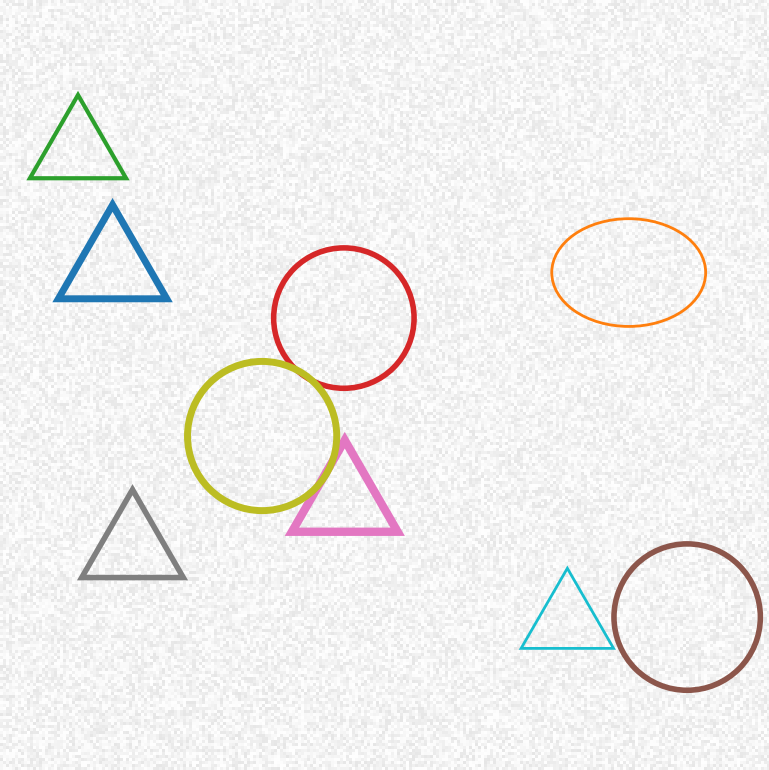[{"shape": "triangle", "thickness": 2.5, "radius": 0.41, "center": [0.146, 0.653]}, {"shape": "oval", "thickness": 1, "radius": 0.5, "center": [0.817, 0.646]}, {"shape": "triangle", "thickness": 1.5, "radius": 0.36, "center": [0.101, 0.805]}, {"shape": "circle", "thickness": 2, "radius": 0.46, "center": [0.447, 0.587]}, {"shape": "circle", "thickness": 2, "radius": 0.48, "center": [0.892, 0.199]}, {"shape": "triangle", "thickness": 3, "radius": 0.4, "center": [0.448, 0.349]}, {"shape": "triangle", "thickness": 2, "radius": 0.38, "center": [0.172, 0.288]}, {"shape": "circle", "thickness": 2.5, "radius": 0.48, "center": [0.34, 0.434]}, {"shape": "triangle", "thickness": 1, "radius": 0.35, "center": [0.737, 0.193]}]